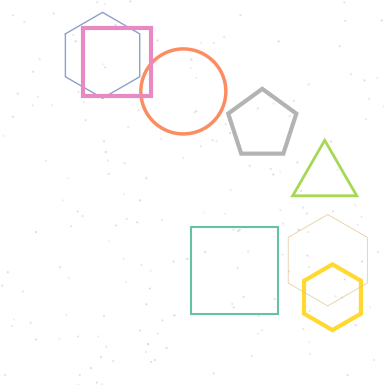[{"shape": "square", "thickness": 1.5, "radius": 0.56, "center": [0.61, 0.296]}, {"shape": "circle", "thickness": 2.5, "radius": 0.55, "center": [0.476, 0.763]}, {"shape": "hexagon", "thickness": 1, "radius": 0.56, "center": [0.266, 0.856]}, {"shape": "square", "thickness": 3, "radius": 0.44, "center": [0.305, 0.839]}, {"shape": "triangle", "thickness": 2, "radius": 0.48, "center": [0.843, 0.539]}, {"shape": "hexagon", "thickness": 3, "radius": 0.43, "center": [0.864, 0.228]}, {"shape": "hexagon", "thickness": 0.5, "radius": 0.59, "center": [0.851, 0.324]}, {"shape": "pentagon", "thickness": 3, "radius": 0.47, "center": [0.681, 0.676]}]